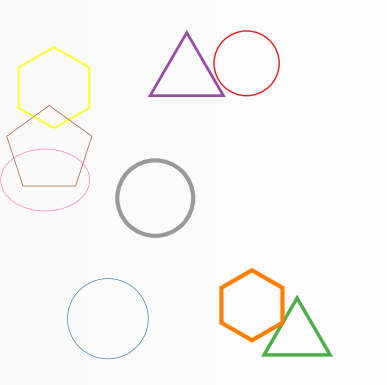[{"shape": "circle", "thickness": 1, "radius": 0.42, "center": [0.636, 0.836]}, {"shape": "circle", "thickness": 0.5, "radius": 0.52, "center": [0.278, 0.172]}, {"shape": "triangle", "thickness": 2.5, "radius": 0.49, "center": [0.767, 0.127]}, {"shape": "triangle", "thickness": 2, "radius": 0.55, "center": [0.482, 0.806]}, {"shape": "hexagon", "thickness": 3, "radius": 0.45, "center": [0.65, 0.207]}, {"shape": "hexagon", "thickness": 1.5, "radius": 0.53, "center": [0.139, 0.772]}, {"shape": "pentagon", "thickness": 0.5, "radius": 0.58, "center": [0.127, 0.61]}, {"shape": "oval", "thickness": 0.5, "radius": 0.57, "center": [0.117, 0.532]}, {"shape": "circle", "thickness": 3, "radius": 0.49, "center": [0.401, 0.485]}]